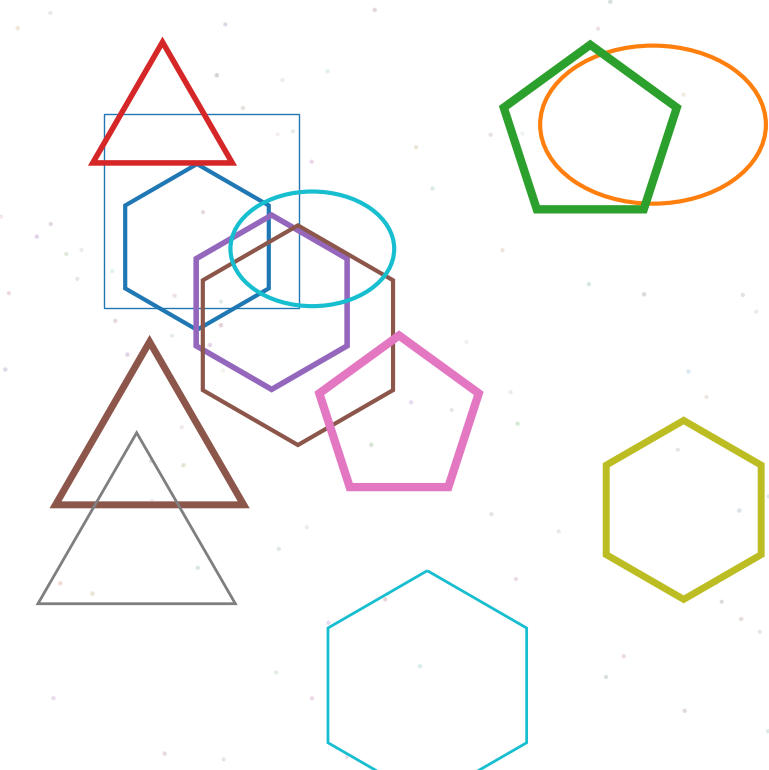[{"shape": "square", "thickness": 0.5, "radius": 0.63, "center": [0.262, 0.726]}, {"shape": "hexagon", "thickness": 1.5, "radius": 0.54, "center": [0.256, 0.679]}, {"shape": "oval", "thickness": 1.5, "radius": 0.73, "center": [0.848, 0.838]}, {"shape": "pentagon", "thickness": 3, "radius": 0.59, "center": [0.767, 0.824]}, {"shape": "triangle", "thickness": 2, "radius": 0.52, "center": [0.211, 0.841]}, {"shape": "hexagon", "thickness": 2, "radius": 0.57, "center": [0.353, 0.607]}, {"shape": "hexagon", "thickness": 1.5, "radius": 0.71, "center": [0.387, 0.565]}, {"shape": "triangle", "thickness": 2.5, "radius": 0.71, "center": [0.194, 0.415]}, {"shape": "pentagon", "thickness": 3, "radius": 0.54, "center": [0.518, 0.455]}, {"shape": "triangle", "thickness": 1, "radius": 0.74, "center": [0.177, 0.29]}, {"shape": "hexagon", "thickness": 2.5, "radius": 0.58, "center": [0.888, 0.338]}, {"shape": "hexagon", "thickness": 1, "radius": 0.74, "center": [0.555, 0.11]}, {"shape": "oval", "thickness": 1.5, "radius": 0.53, "center": [0.406, 0.677]}]